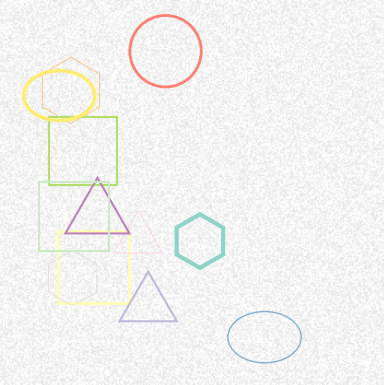[{"shape": "hexagon", "thickness": 3, "radius": 0.35, "center": [0.519, 0.374]}, {"shape": "square", "thickness": 2, "radius": 0.46, "center": [0.242, 0.306]}, {"shape": "triangle", "thickness": 1.5, "radius": 0.43, "center": [0.385, 0.208]}, {"shape": "circle", "thickness": 2, "radius": 0.46, "center": [0.43, 0.867]}, {"shape": "oval", "thickness": 1, "radius": 0.48, "center": [0.687, 0.124]}, {"shape": "hexagon", "thickness": 0.5, "radius": 0.43, "center": [0.184, 0.765]}, {"shape": "square", "thickness": 1.5, "radius": 0.44, "center": [0.215, 0.608]}, {"shape": "triangle", "thickness": 0.5, "radius": 0.37, "center": [0.359, 0.379]}, {"shape": "hexagon", "thickness": 0.5, "radius": 0.36, "center": [0.189, 0.278]}, {"shape": "triangle", "thickness": 1.5, "radius": 0.48, "center": [0.253, 0.442]}, {"shape": "square", "thickness": 1.5, "radius": 0.45, "center": [0.192, 0.438]}, {"shape": "oval", "thickness": 2.5, "radius": 0.46, "center": [0.154, 0.752]}]